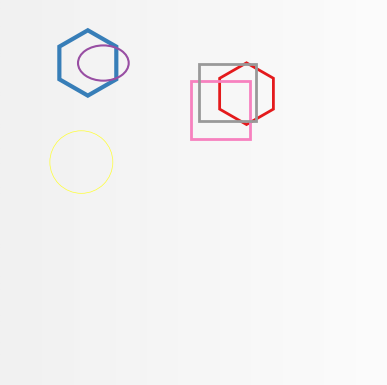[{"shape": "hexagon", "thickness": 2, "radius": 0.4, "center": [0.636, 0.757]}, {"shape": "hexagon", "thickness": 3, "radius": 0.42, "center": [0.227, 0.836]}, {"shape": "oval", "thickness": 1.5, "radius": 0.33, "center": [0.267, 0.836]}, {"shape": "circle", "thickness": 0.5, "radius": 0.41, "center": [0.21, 0.579]}, {"shape": "square", "thickness": 2, "radius": 0.38, "center": [0.569, 0.714]}, {"shape": "square", "thickness": 2, "radius": 0.37, "center": [0.587, 0.759]}]